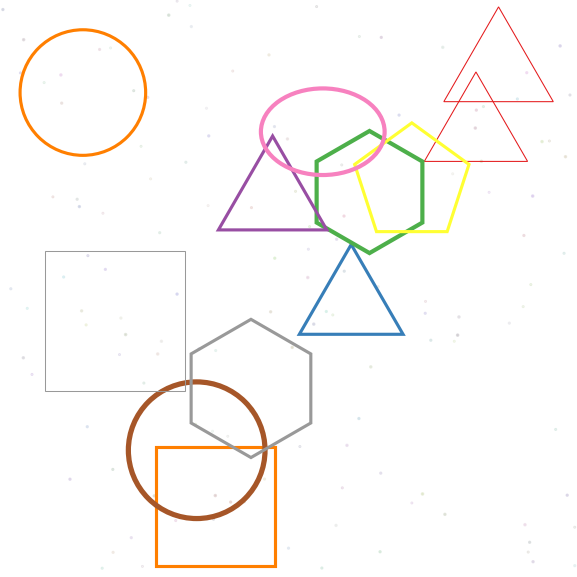[{"shape": "triangle", "thickness": 0.5, "radius": 0.55, "center": [0.863, 0.878]}, {"shape": "triangle", "thickness": 0.5, "radius": 0.52, "center": [0.824, 0.771]}, {"shape": "triangle", "thickness": 1.5, "radius": 0.52, "center": [0.608, 0.472]}, {"shape": "hexagon", "thickness": 2, "radius": 0.53, "center": [0.64, 0.667]}, {"shape": "triangle", "thickness": 1.5, "radius": 0.54, "center": [0.472, 0.655]}, {"shape": "square", "thickness": 1.5, "radius": 0.52, "center": [0.374, 0.123]}, {"shape": "circle", "thickness": 1.5, "radius": 0.54, "center": [0.143, 0.839]}, {"shape": "pentagon", "thickness": 1.5, "radius": 0.52, "center": [0.713, 0.682]}, {"shape": "circle", "thickness": 2.5, "radius": 0.59, "center": [0.341, 0.22]}, {"shape": "oval", "thickness": 2, "radius": 0.54, "center": [0.559, 0.771]}, {"shape": "hexagon", "thickness": 1.5, "radius": 0.6, "center": [0.435, 0.327]}, {"shape": "square", "thickness": 0.5, "radius": 0.6, "center": [0.199, 0.443]}]